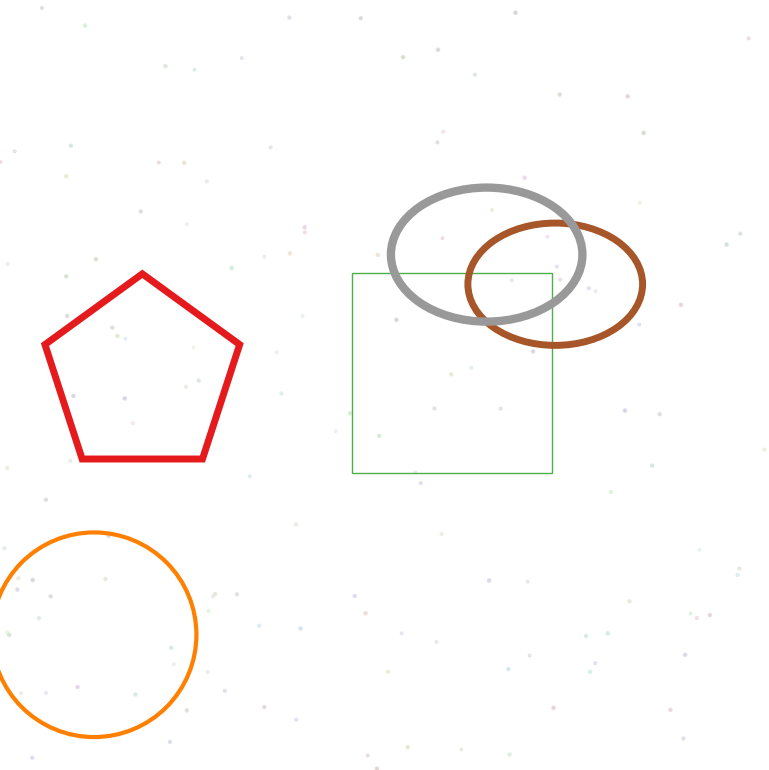[{"shape": "pentagon", "thickness": 2.5, "radius": 0.66, "center": [0.185, 0.511]}, {"shape": "square", "thickness": 0.5, "radius": 0.65, "center": [0.587, 0.516]}, {"shape": "circle", "thickness": 1.5, "radius": 0.66, "center": [0.122, 0.176]}, {"shape": "oval", "thickness": 2.5, "radius": 0.57, "center": [0.721, 0.631]}, {"shape": "oval", "thickness": 3, "radius": 0.62, "center": [0.632, 0.669]}]